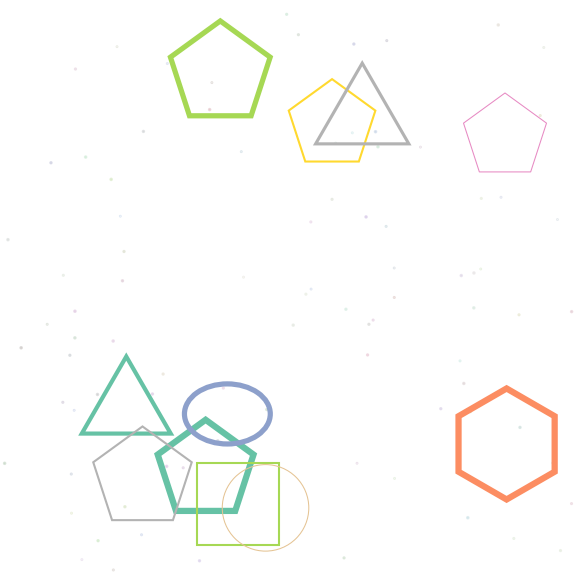[{"shape": "triangle", "thickness": 2, "radius": 0.44, "center": [0.219, 0.293]}, {"shape": "pentagon", "thickness": 3, "radius": 0.44, "center": [0.356, 0.185]}, {"shape": "hexagon", "thickness": 3, "radius": 0.48, "center": [0.877, 0.23]}, {"shape": "oval", "thickness": 2.5, "radius": 0.37, "center": [0.394, 0.282]}, {"shape": "pentagon", "thickness": 0.5, "radius": 0.38, "center": [0.874, 0.763]}, {"shape": "pentagon", "thickness": 2.5, "radius": 0.45, "center": [0.381, 0.872]}, {"shape": "square", "thickness": 1, "radius": 0.35, "center": [0.412, 0.126]}, {"shape": "pentagon", "thickness": 1, "radius": 0.39, "center": [0.575, 0.783]}, {"shape": "circle", "thickness": 0.5, "radius": 0.37, "center": [0.46, 0.12]}, {"shape": "pentagon", "thickness": 1, "radius": 0.45, "center": [0.247, 0.171]}, {"shape": "triangle", "thickness": 1.5, "radius": 0.47, "center": [0.627, 0.797]}]